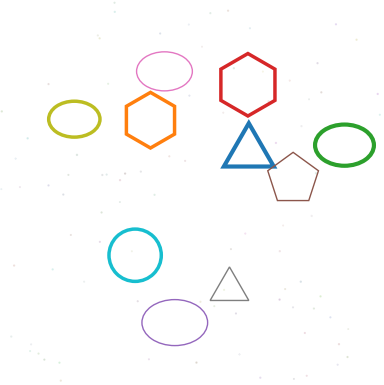[{"shape": "triangle", "thickness": 3, "radius": 0.37, "center": [0.646, 0.605]}, {"shape": "hexagon", "thickness": 2.5, "radius": 0.36, "center": [0.391, 0.688]}, {"shape": "oval", "thickness": 3, "radius": 0.38, "center": [0.895, 0.623]}, {"shape": "hexagon", "thickness": 2.5, "radius": 0.41, "center": [0.644, 0.78]}, {"shape": "oval", "thickness": 1, "radius": 0.43, "center": [0.454, 0.162]}, {"shape": "pentagon", "thickness": 1, "radius": 0.35, "center": [0.761, 0.535]}, {"shape": "oval", "thickness": 1, "radius": 0.36, "center": [0.427, 0.815]}, {"shape": "triangle", "thickness": 1, "radius": 0.29, "center": [0.596, 0.249]}, {"shape": "oval", "thickness": 2.5, "radius": 0.33, "center": [0.193, 0.69]}, {"shape": "circle", "thickness": 2.5, "radius": 0.34, "center": [0.351, 0.337]}]